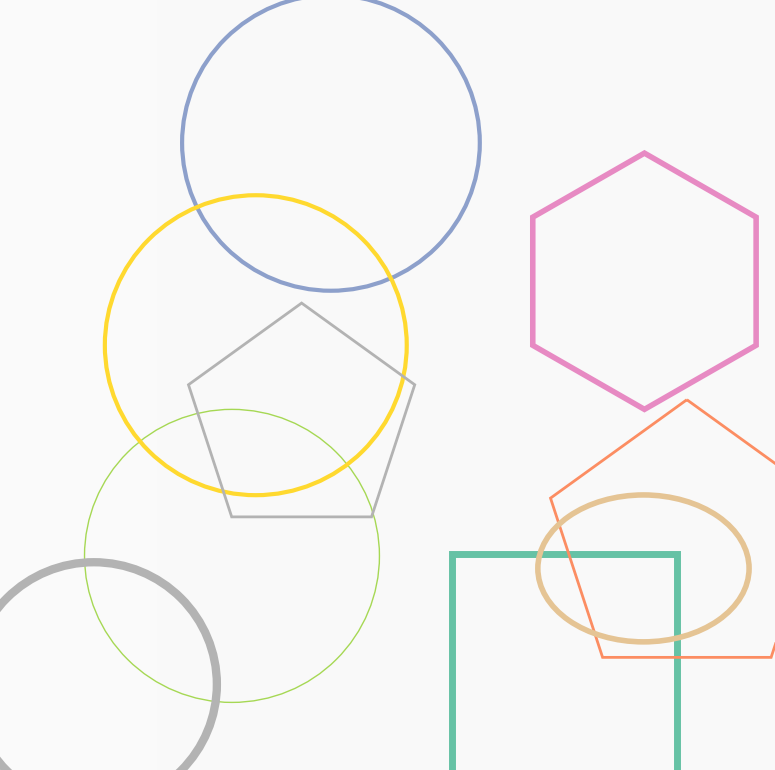[{"shape": "square", "thickness": 2.5, "radius": 0.73, "center": [0.728, 0.135]}, {"shape": "pentagon", "thickness": 1, "radius": 0.92, "center": [0.886, 0.296]}, {"shape": "circle", "thickness": 1.5, "radius": 0.96, "center": [0.427, 0.814]}, {"shape": "hexagon", "thickness": 2, "radius": 0.83, "center": [0.832, 0.635]}, {"shape": "circle", "thickness": 0.5, "radius": 0.95, "center": [0.299, 0.278]}, {"shape": "circle", "thickness": 1.5, "radius": 0.97, "center": [0.33, 0.552]}, {"shape": "oval", "thickness": 2, "radius": 0.68, "center": [0.83, 0.262]}, {"shape": "circle", "thickness": 3, "radius": 0.79, "center": [0.121, 0.111]}, {"shape": "pentagon", "thickness": 1, "radius": 0.77, "center": [0.389, 0.453]}]